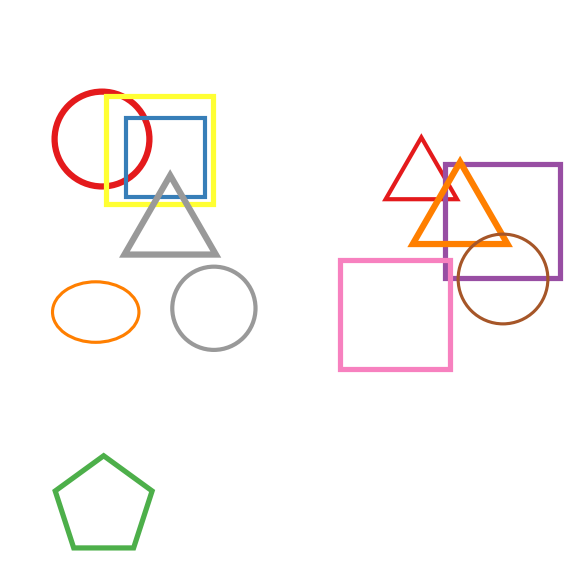[{"shape": "triangle", "thickness": 2, "radius": 0.36, "center": [0.73, 0.69]}, {"shape": "circle", "thickness": 3, "radius": 0.41, "center": [0.177, 0.758]}, {"shape": "square", "thickness": 2, "radius": 0.34, "center": [0.286, 0.727]}, {"shape": "pentagon", "thickness": 2.5, "radius": 0.44, "center": [0.18, 0.122]}, {"shape": "square", "thickness": 2.5, "radius": 0.5, "center": [0.87, 0.616]}, {"shape": "oval", "thickness": 1.5, "radius": 0.37, "center": [0.166, 0.459]}, {"shape": "triangle", "thickness": 3, "radius": 0.47, "center": [0.797, 0.624]}, {"shape": "square", "thickness": 2.5, "radius": 0.46, "center": [0.276, 0.739]}, {"shape": "circle", "thickness": 1.5, "radius": 0.39, "center": [0.871, 0.516]}, {"shape": "square", "thickness": 2.5, "radius": 0.48, "center": [0.684, 0.455]}, {"shape": "circle", "thickness": 2, "radius": 0.36, "center": [0.37, 0.465]}, {"shape": "triangle", "thickness": 3, "radius": 0.46, "center": [0.295, 0.604]}]